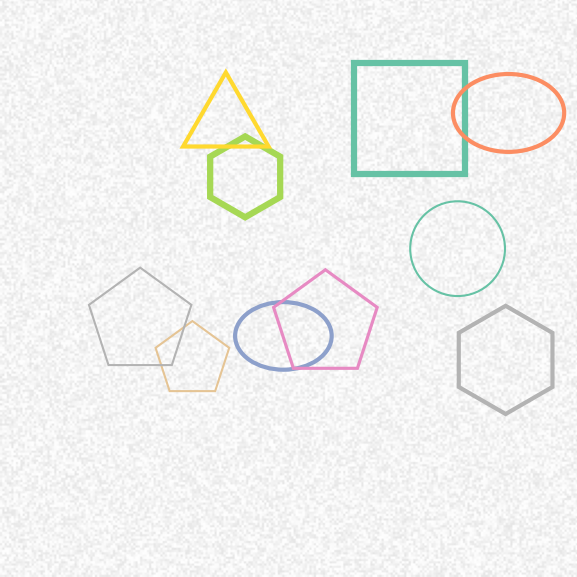[{"shape": "circle", "thickness": 1, "radius": 0.41, "center": [0.792, 0.569]}, {"shape": "square", "thickness": 3, "radius": 0.48, "center": [0.709, 0.794]}, {"shape": "oval", "thickness": 2, "radius": 0.48, "center": [0.881, 0.804]}, {"shape": "oval", "thickness": 2, "radius": 0.42, "center": [0.491, 0.417]}, {"shape": "pentagon", "thickness": 1.5, "radius": 0.47, "center": [0.563, 0.438]}, {"shape": "hexagon", "thickness": 3, "radius": 0.35, "center": [0.425, 0.693]}, {"shape": "triangle", "thickness": 2, "radius": 0.43, "center": [0.391, 0.788]}, {"shape": "pentagon", "thickness": 1, "radius": 0.34, "center": [0.333, 0.376]}, {"shape": "hexagon", "thickness": 2, "radius": 0.47, "center": [0.876, 0.376]}, {"shape": "pentagon", "thickness": 1, "radius": 0.47, "center": [0.243, 0.442]}]